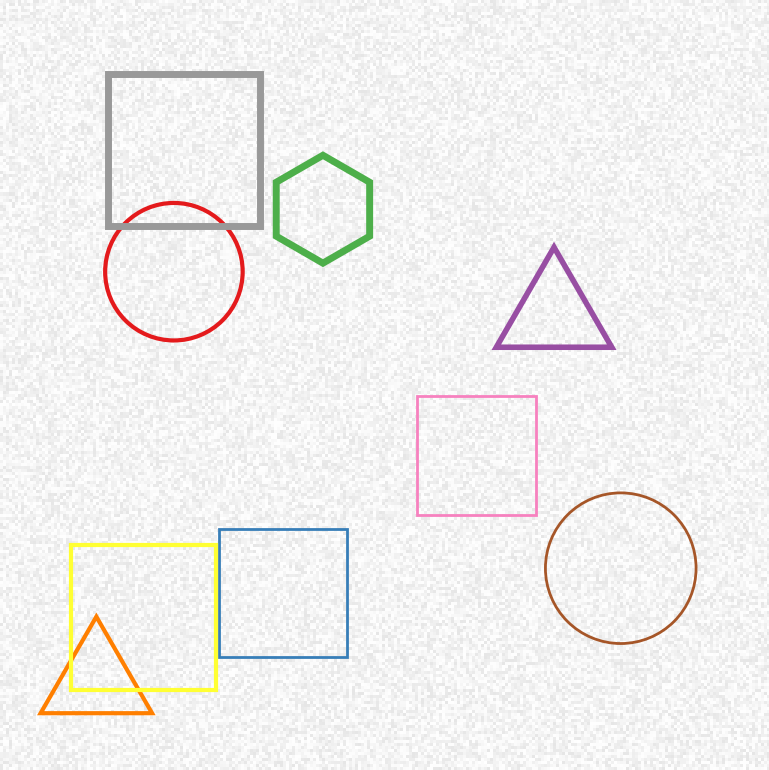[{"shape": "circle", "thickness": 1.5, "radius": 0.45, "center": [0.226, 0.647]}, {"shape": "square", "thickness": 1, "radius": 0.42, "center": [0.367, 0.229]}, {"shape": "hexagon", "thickness": 2.5, "radius": 0.35, "center": [0.419, 0.728]}, {"shape": "triangle", "thickness": 2, "radius": 0.43, "center": [0.72, 0.592]}, {"shape": "triangle", "thickness": 1.5, "radius": 0.42, "center": [0.125, 0.116]}, {"shape": "square", "thickness": 1.5, "radius": 0.47, "center": [0.186, 0.198]}, {"shape": "circle", "thickness": 1, "radius": 0.49, "center": [0.806, 0.262]}, {"shape": "square", "thickness": 1, "radius": 0.39, "center": [0.619, 0.408]}, {"shape": "square", "thickness": 2.5, "radius": 0.49, "center": [0.239, 0.805]}]